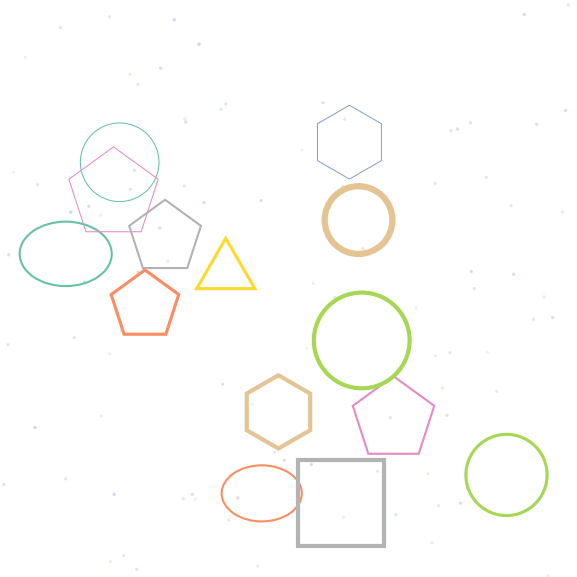[{"shape": "oval", "thickness": 1, "radius": 0.4, "center": [0.114, 0.56]}, {"shape": "circle", "thickness": 0.5, "radius": 0.34, "center": [0.207, 0.718]}, {"shape": "pentagon", "thickness": 1.5, "radius": 0.31, "center": [0.251, 0.47]}, {"shape": "oval", "thickness": 1, "radius": 0.35, "center": [0.453, 0.145]}, {"shape": "hexagon", "thickness": 0.5, "radius": 0.32, "center": [0.605, 0.753]}, {"shape": "pentagon", "thickness": 0.5, "radius": 0.41, "center": [0.197, 0.664]}, {"shape": "pentagon", "thickness": 1, "radius": 0.37, "center": [0.681, 0.273]}, {"shape": "circle", "thickness": 2, "radius": 0.41, "center": [0.626, 0.41]}, {"shape": "circle", "thickness": 1.5, "radius": 0.35, "center": [0.877, 0.177]}, {"shape": "triangle", "thickness": 1.5, "radius": 0.29, "center": [0.391, 0.528]}, {"shape": "circle", "thickness": 3, "radius": 0.29, "center": [0.621, 0.618]}, {"shape": "hexagon", "thickness": 2, "radius": 0.32, "center": [0.482, 0.286]}, {"shape": "square", "thickness": 2, "radius": 0.37, "center": [0.59, 0.128]}, {"shape": "pentagon", "thickness": 1, "radius": 0.33, "center": [0.286, 0.588]}]